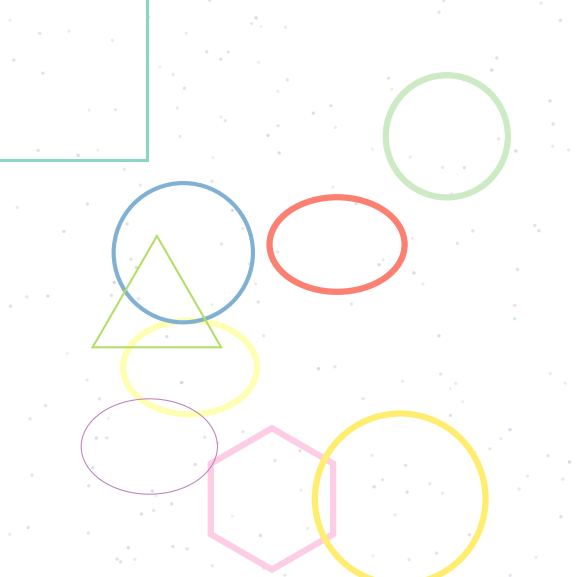[{"shape": "square", "thickness": 1.5, "radius": 0.72, "center": [0.11, 0.867]}, {"shape": "oval", "thickness": 3, "radius": 0.58, "center": [0.329, 0.363]}, {"shape": "oval", "thickness": 3, "radius": 0.58, "center": [0.584, 0.576]}, {"shape": "circle", "thickness": 2, "radius": 0.6, "center": [0.317, 0.562]}, {"shape": "triangle", "thickness": 1, "radius": 0.64, "center": [0.272, 0.462]}, {"shape": "hexagon", "thickness": 3, "radius": 0.61, "center": [0.471, 0.135]}, {"shape": "oval", "thickness": 0.5, "radius": 0.59, "center": [0.259, 0.226]}, {"shape": "circle", "thickness": 3, "radius": 0.53, "center": [0.774, 0.763]}, {"shape": "circle", "thickness": 3, "radius": 0.74, "center": [0.693, 0.135]}]